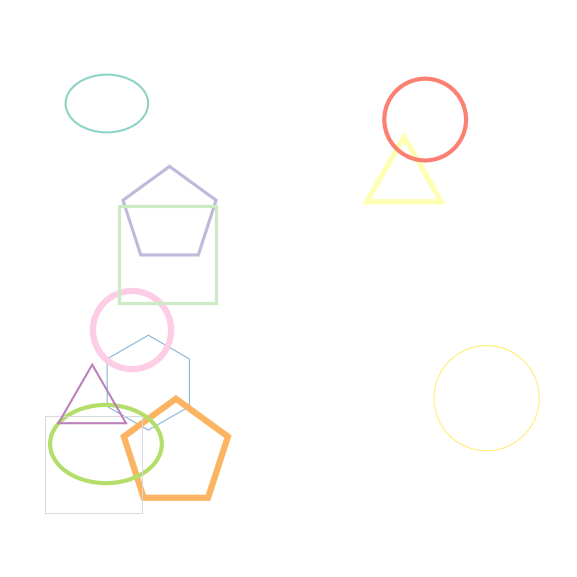[{"shape": "oval", "thickness": 1, "radius": 0.36, "center": [0.185, 0.82]}, {"shape": "triangle", "thickness": 2.5, "radius": 0.37, "center": [0.7, 0.687]}, {"shape": "pentagon", "thickness": 1.5, "radius": 0.42, "center": [0.294, 0.626]}, {"shape": "circle", "thickness": 2, "radius": 0.35, "center": [0.736, 0.792]}, {"shape": "hexagon", "thickness": 0.5, "radius": 0.41, "center": [0.257, 0.336]}, {"shape": "pentagon", "thickness": 3, "radius": 0.47, "center": [0.305, 0.214]}, {"shape": "oval", "thickness": 2, "radius": 0.48, "center": [0.183, 0.23]}, {"shape": "circle", "thickness": 3, "radius": 0.34, "center": [0.229, 0.428]}, {"shape": "square", "thickness": 0.5, "radius": 0.42, "center": [0.162, 0.194]}, {"shape": "triangle", "thickness": 1, "radius": 0.34, "center": [0.16, 0.3]}, {"shape": "square", "thickness": 1.5, "radius": 0.42, "center": [0.29, 0.559]}, {"shape": "circle", "thickness": 0.5, "radius": 0.46, "center": [0.843, 0.31]}]